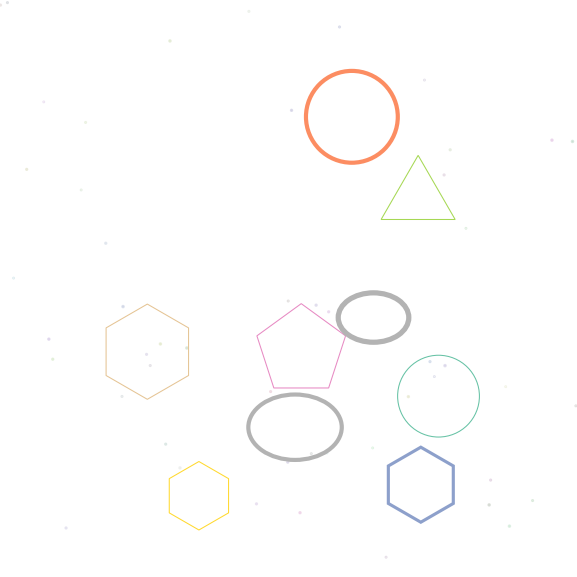[{"shape": "circle", "thickness": 0.5, "radius": 0.35, "center": [0.759, 0.313]}, {"shape": "circle", "thickness": 2, "radius": 0.4, "center": [0.609, 0.797]}, {"shape": "hexagon", "thickness": 1.5, "radius": 0.32, "center": [0.729, 0.16]}, {"shape": "pentagon", "thickness": 0.5, "radius": 0.4, "center": [0.522, 0.393]}, {"shape": "triangle", "thickness": 0.5, "radius": 0.37, "center": [0.724, 0.656]}, {"shape": "hexagon", "thickness": 0.5, "radius": 0.3, "center": [0.344, 0.141]}, {"shape": "hexagon", "thickness": 0.5, "radius": 0.41, "center": [0.255, 0.39]}, {"shape": "oval", "thickness": 2, "radius": 0.4, "center": [0.511, 0.259]}, {"shape": "oval", "thickness": 2.5, "radius": 0.31, "center": [0.647, 0.449]}]